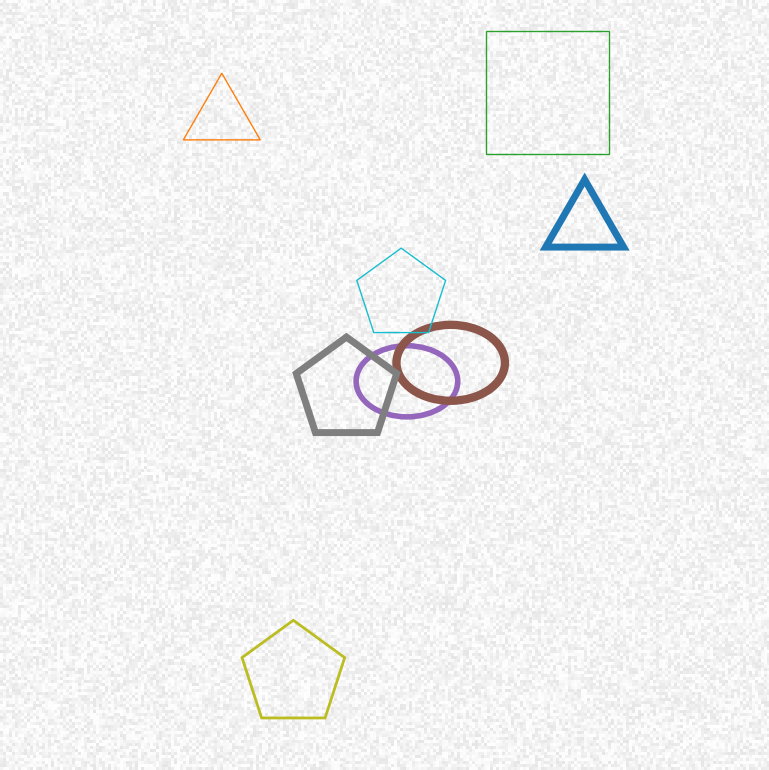[{"shape": "triangle", "thickness": 2.5, "radius": 0.29, "center": [0.759, 0.708]}, {"shape": "triangle", "thickness": 0.5, "radius": 0.29, "center": [0.288, 0.847]}, {"shape": "square", "thickness": 0.5, "radius": 0.4, "center": [0.711, 0.879]}, {"shape": "oval", "thickness": 2, "radius": 0.33, "center": [0.528, 0.505]}, {"shape": "oval", "thickness": 3, "radius": 0.35, "center": [0.585, 0.529]}, {"shape": "pentagon", "thickness": 2.5, "radius": 0.34, "center": [0.45, 0.494]}, {"shape": "pentagon", "thickness": 1, "radius": 0.35, "center": [0.381, 0.124]}, {"shape": "pentagon", "thickness": 0.5, "radius": 0.3, "center": [0.521, 0.617]}]